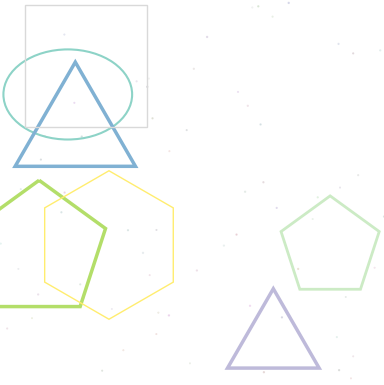[{"shape": "oval", "thickness": 1.5, "radius": 0.84, "center": [0.176, 0.755]}, {"shape": "triangle", "thickness": 2.5, "radius": 0.69, "center": [0.71, 0.113]}, {"shape": "triangle", "thickness": 2.5, "radius": 0.9, "center": [0.196, 0.658]}, {"shape": "pentagon", "thickness": 2.5, "radius": 0.91, "center": [0.102, 0.35]}, {"shape": "square", "thickness": 1, "radius": 0.79, "center": [0.223, 0.829]}, {"shape": "pentagon", "thickness": 2, "radius": 0.67, "center": [0.857, 0.357]}, {"shape": "hexagon", "thickness": 1, "radius": 0.96, "center": [0.283, 0.364]}]